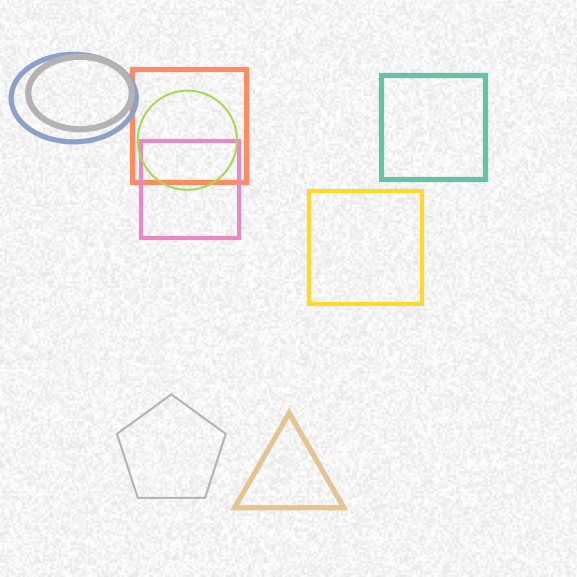[{"shape": "square", "thickness": 2.5, "radius": 0.45, "center": [0.75, 0.779]}, {"shape": "square", "thickness": 2.5, "radius": 0.49, "center": [0.327, 0.782]}, {"shape": "oval", "thickness": 2.5, "radius": 0.54, "center": [0.128, 0.829]}, {"shape": "square", "thickness": 2, "radius": 0.42, "center": [0.329, 0.671]}, {"shape": "circle", "thickness": 1, "radius": 0.43, "center": [0.324, 0.756]}, {"shape": "square", "thickness": 2, "radius": 0.49, "center": [0.633, 0.57]}, {"shape": "triangle", "thickness": 2.5, "radius": 0.55, "center": [0.501, 0.175]}, {"shape": "oval", "thickness": 3, "radius": 0.45, "center": [0.139, 0.838]}, {"shape": "pentagon", "thickness": 1, "radius": 0.5, "center": [0.297, 0.217]}]